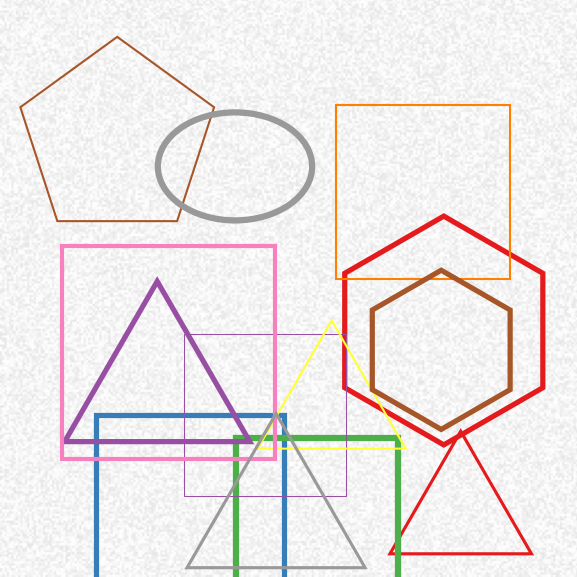[{"shape": "hexagon", "thickness": 2.5, "radius": 0.99, "center": [0.768, 0.427]}, {"shape": "triangle", "thickness": 1.5, "radius": 0.71, "center": [0.798, 0.111]}, {"shape": "square", "thickness": 2.5, "radius": 0.81, "center": [0.329, 0.117]}, {"shape": "square", "thickness": 3, "radius": 0.7, "center": [0.549, 0.1]}, {"shape": "square", "thickness": 0.5, "radius": 0.7, "center": [0.459, 0.281]}, {"shape": "triangle", "thickness": 2.5, "radius": 0.93, "center": [0.272, 0.327]}, {"shape": "square", "thickness": 1, "radius": 0.75, "center": [0.732, 0.667]}, {"shape": "triangle", "thickness": 1, "radius": 0.74, "center": [0.574, 0.296]}, {"shape": "pentagon", "thickness": 1, "radius": 0.88, "center": [0.203, 0.759]}, {"shape": "hexagon", "thickness": 2.5, "radius": 0.69, "center": [0.764, 0.393]}, {"shape": "square", "thickness": 2, "radius": 0.92, "center": [0.292, 0.389]}, {"shape": "oval", "thickness": 3, "radius": 0.67, "center": [0.407, 0.711]}, {"shape": "triangle", "thickness": 1.5, "radius": 0.89, "center": [0.478, 0.105]}]